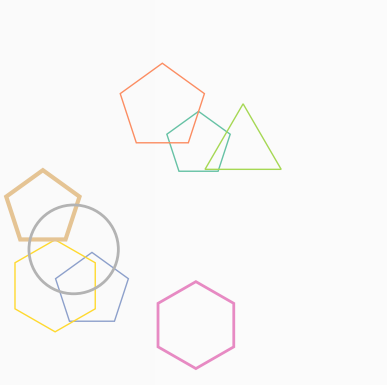[{"shape": "pentagon", "thickness": 1, "radius": 0.43, "center": [0.512, 0.625]}, {"shape": "pentagon", "thickness": 1, "radius": 0.57, "center": [0.419, 0.722]}, {"shape": "pentagon", "thickness": 1, "radius": 0.49, "center": [0.237, 0.246]}, {"shape": "hexagon", "thickness": 2, "radius": 0.56, "center": [0.506, 0.156]}, {"shape": "triangle", "thickness": 1, "radius": 0.57, "center": [0.627, 0.617]}, {"shape": "hexagon", "thickness": 1, "radius": 0.6, "center": [0.142, 0.258]}, {"shape": "pentagon", "thickness": 3, "radius": 0.5, "center": [0.111, 0.458]}, {"shape": "circle", "thickness": 2, "radius": 0.58, "center": [0.19, 0.352]}]